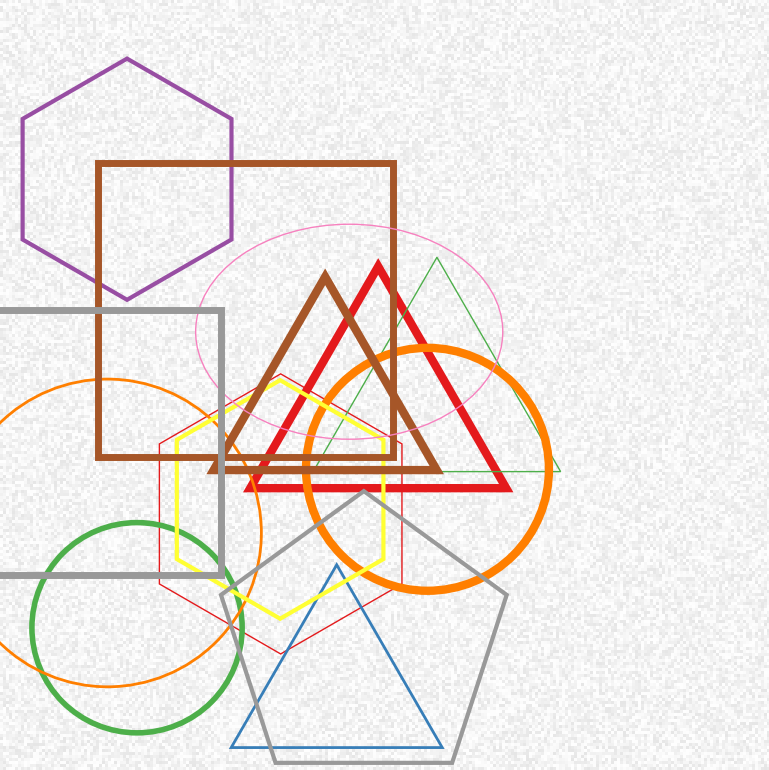[{"shape": "hexagon", "thickness": 0.5, "radius": 0.91, "center": [0.365, 0.333]}, {"shape": "triangle", "thickness": 3, "radius": 0.96, "center": [0.491, 0.462]}, {"shape": "triangle", "thickness": 1, "radius": 0.79, "center": [0.437, 0.108]}, {"shape": "triangle", "thickness": 0.5, "radius": 0.93, "center": [0.567, 0.48]}, {"shape": "circle", "thickness": 2, "radius": 0.68, "center": [0.178, 0.185]}, {"shape": "hexagon", "thickness": 1.5, "radius": 0.78, "center": [0.165, 0.767]}, {"shape": "circle", "thickness": 3, "radius": 0.79, "center": [0.555, 0.391]}, {"shape": "circle", "thickness": 1, "radius": 1.0, "center": [0.14, 0.308]}, {"shape": "hexagon", "thickness": 1.5, "radius": 0.77, "center": [0.364, 0.351]}, {"shape": "triangle", "thickness": 3, "radius": 0.84, "center": [0.422, 0.473]}, {"shape": "square", "thickness": 2.5, "radius": 0.96, "center": [0.319, 0.597]}, {"shape": "oval", "thickness": 0.5, "radius": 1.0, "center": [0.454, 0.569]}, {"shape": "pentagon", "thickness": 1.5, "radius": 0.98, "center": [0.473, 0.167]}, {"shape": "square", "thickness": 2.5, "radius": 0.86, "center": [0.114, 0.425]}]